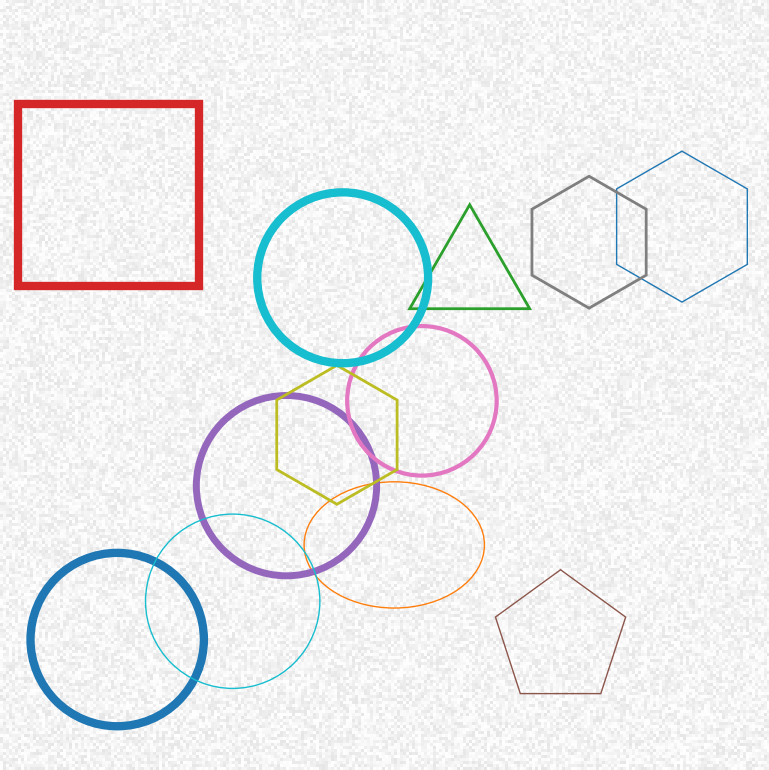[{"shape": "hexagon", "thickness": 0.5, "radius": 0.49, "center": [0.886, 0.706]}, {"shape": "circle", "thickness": 3, "radius": 0.56, "center": [0.152, 0.169]}, {"shape": "oval", "thickness": 0.5, "radius": 0.59, "center": [0.512, 0.292]}, {"shape": "triangle", "thickness": 1, "radius": 0.45, "center": [0.61, 0.644]}, {"shape": "square", "thickness": 3, "radius": 0.59, "center": [0.141, 0.747]}, {"shape": "circle", "thickness": 2.5, "radius": 0.59, "center": [0.372, 0.369]}, {"shape": "pentagon", "thickness": 0.5, "radius": 0.44, "center": [0.728, 0.171]}, {"shape": "circle", "thickness": 1.5, "radius": 0.49, "center": [0.548, 0.479]}, {"shape": "hexagon", "thickness": 1, "radius": 0.43, "center": [0.765, 0.685]}, {"shape": "hexagon", "thickness": 1, "radius": 0.45, "center": [0.438, 0.435]}, {"shape": "circle", "thickness": 0.5, "radius": 0.57, "center": [0.302, 0.219]}, {"shape": "circle", "thickness": 3, "radius": 0.55, "center": [0.445, 0.639]}]